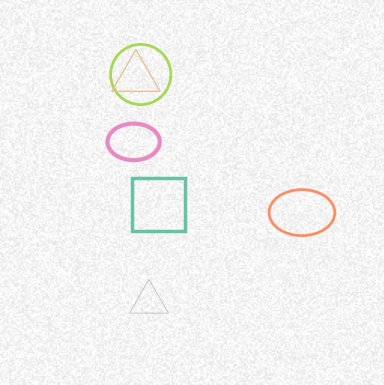[{"shape": "square", "thickness": 2.5, "radius": 0.35, "center": [0.411, 0.47]}, {"shape": "oval", "thickness": 2, "radius": 0.43, "center": [0.784, 0.448]}, {"shape": "oval", "thickness": 3, "radius": 0.34, "center": [0.347, 0.631]}, {"shape": "circle", "thickness": 2, "radius": 0.39, "center": [0.366, 0.806]}, {"shape": "triangle", "thickness": 1, "radius": 0.36, "center": [0.353, 0.799]}, {"shape": "triangle", "thickness": 0.5, "radius": 0.29, "center": [0.387, 0.216]}]